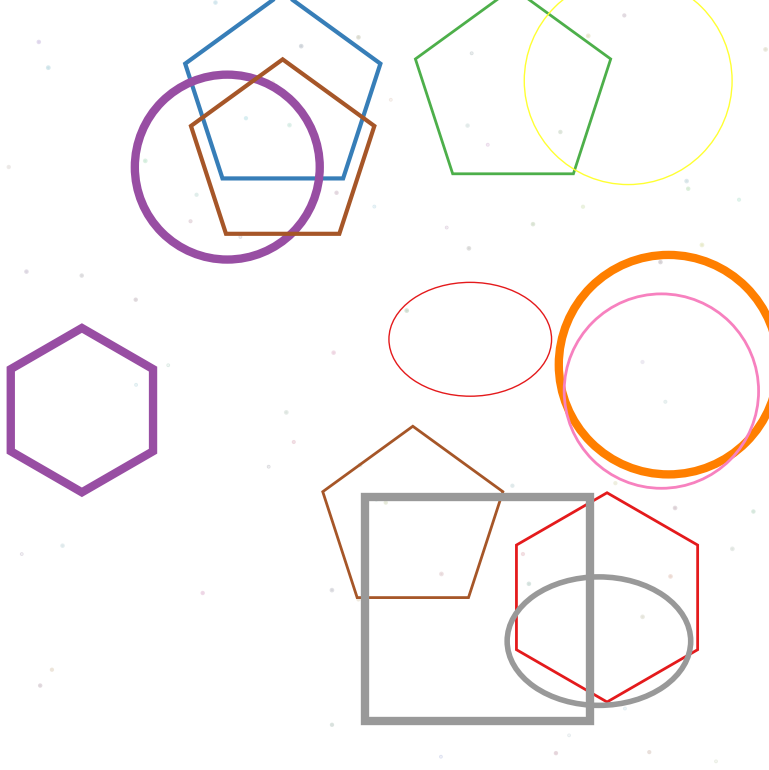[{"shape": "hexagon", "thickness": 1, "radius": 0.68, "center": [0.788, 0.224]}, {"shape": "oval", "thickness": 0.5, "radius": 0.53, "center": [0.611, 0.559]}, {"shape": "pentagon", "thickness": 1.5, "radius": 0.67, "center": [0.367, 0.876]}, {"shape": "pentagon", "thickness": 1, "radius": 0.67, "center": [0.666, 0.882]}, {"shape": "circle", "thickness": 3, "radius": 0.6, "center": [0.295, 0.783]}, {"shape": "hexagon", "thickness": 3, "radius": 0.53, "center": [0.106, 0.467]}, {"shape": "circle", "thickness": 3, "radius": 0.71, "center": [0.868, 0.526]}, {"shape": "circle", "thickness": 0.5, "radius": 0.67, "center": [0.816, 0.895]}, {"shape": "pentagon", "thickness": 1, "radius": 0.62, "center": [0.536, 0.323]}, {"shape": "pentagon", "thickness": 1.5, "radius": 0.63, "center": [0.367, 0.798]}, {"shape": "circle", "thickness": 1, "radius": 0.63, "center": [0.859, 0.492]}, {"shape": "square", "thickness": 3, "radius": 0.73, "center": [0.62, 0.209]}, {"shape": "oval", "thickness": 2, "radius": 0.6, "center": [0.778, 0.167]}]